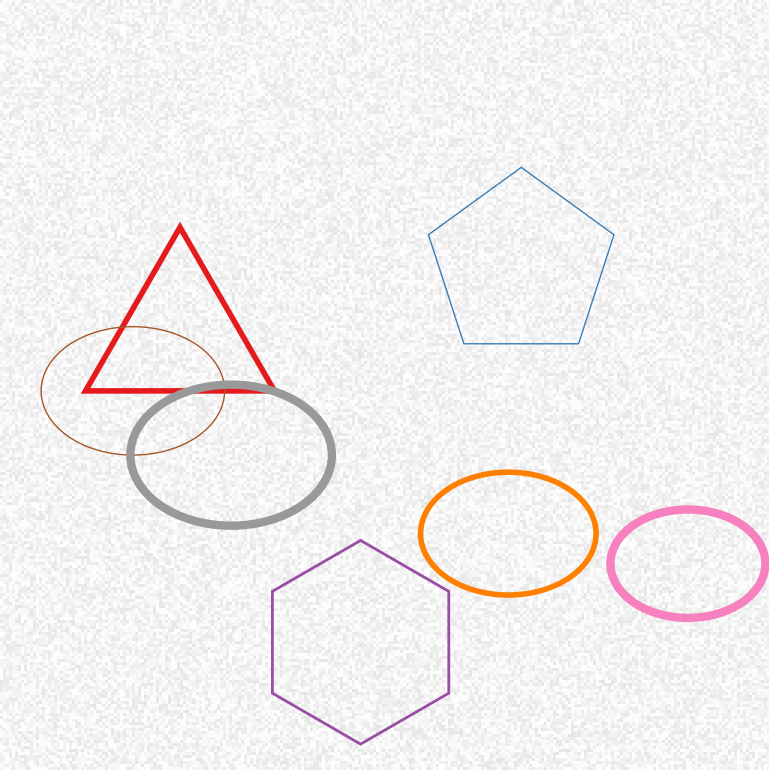[{"shape": "triangle", "thickness": 2, "radius": 0.71, "center": [0.234, 0.563]}, {"shape": "pentagon", "thickness": 0.5, "radius": 0.63, "center": [0.677, 0.656]}, {"shape": "hexagon", "thickness": 1, "radius": 0.66, "center": [0.468, 0.166]}, {"shape": "oval", "thickness": 2, "radius": 0.57, "center": [0.66, 0.307]}, {"shape": "oval", "thickness": 0.5, "radius": 0.6, "center": [0.173, 0.492]}, {"shape": "oval", "thickness": 3, "radius": 0.5, "center": [0.893, 0.268]}, {"shape": "oval", "thickness": 3, "radius": 0.65, "center": [0.3, 0.409]}]